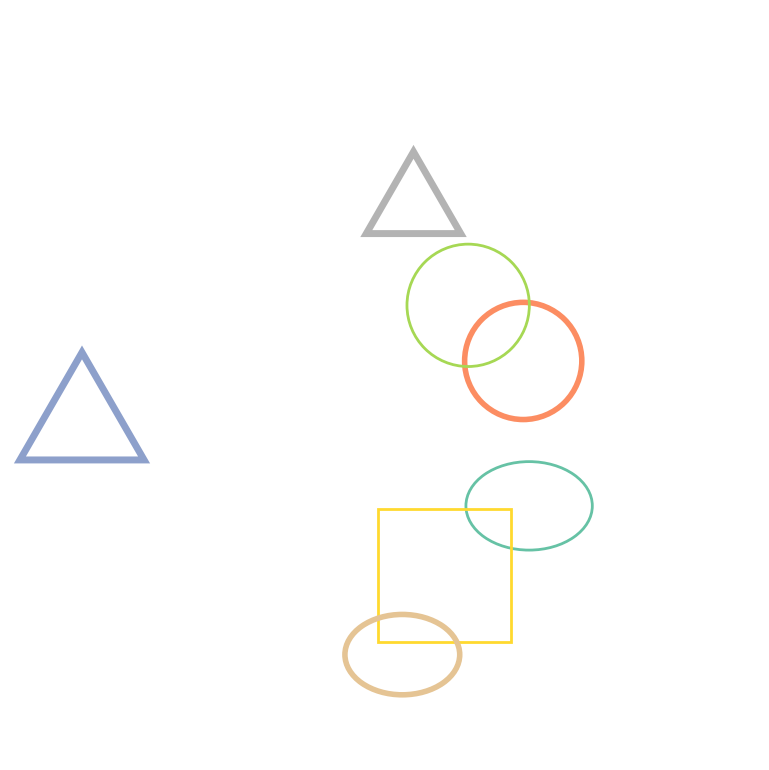[{"shape": "oval", "thickness": 1, "radius": 0.41, "center": [0.687, 0.343]}, {"shape": "circle", "thickness": 2, "radius": 0.38, "center": [0.68, 0.531]}, {"shape": "triangle", "thickness": 2.5, "radius": 0.47, "center": [0.106, 0.449]}, {"shape": "circle", "thickness": 1, "radius": 0.4, "center": [0.608, 0.603]}, {"shape": "square", "thickness": 1, "radius": 0.43, "center": [0.577, 0.252]}, {"shape": "oval", "thickness": 2, "radius": 0.37, "center": [0.522, 0.15]}, {"shape": "triangle", "thickness": 2.5, "radius": 0.35, "center": [0.537, 0.732]}]